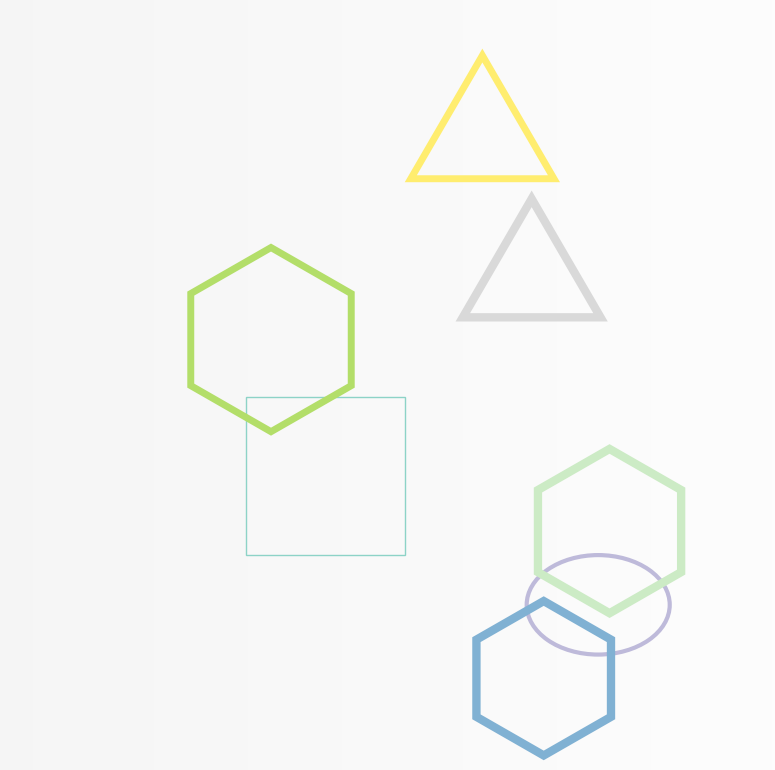[{"shape": "square", "thickness": 0.5, "radius": 0.51, "center": [0.421, 0.382]}, {"shape": "oval", "thickness": 1.5, "radius": 0.46, "center": [0.772, 0.215]}, {"shape": "hexagon", "thickness": 3, "radius": 0.5, "center": [0.702, 0.119]}, {"shape": "hexagon", "thickness": 2.5, "radius": 0.6, "center": [0.35, 0.559]}, {"shape": "triangle", "thickness": 3, "radius": 0.51, "center": [0.686, 0.639]}, {"shape": "hexagon", "thickness": 3, "radius": 0.53, "center": [0.787, 0.31]}, {"shape": "triangle", "thickness": 2.5, "radius": 0.53, "center": [0.622, 0.821]}]